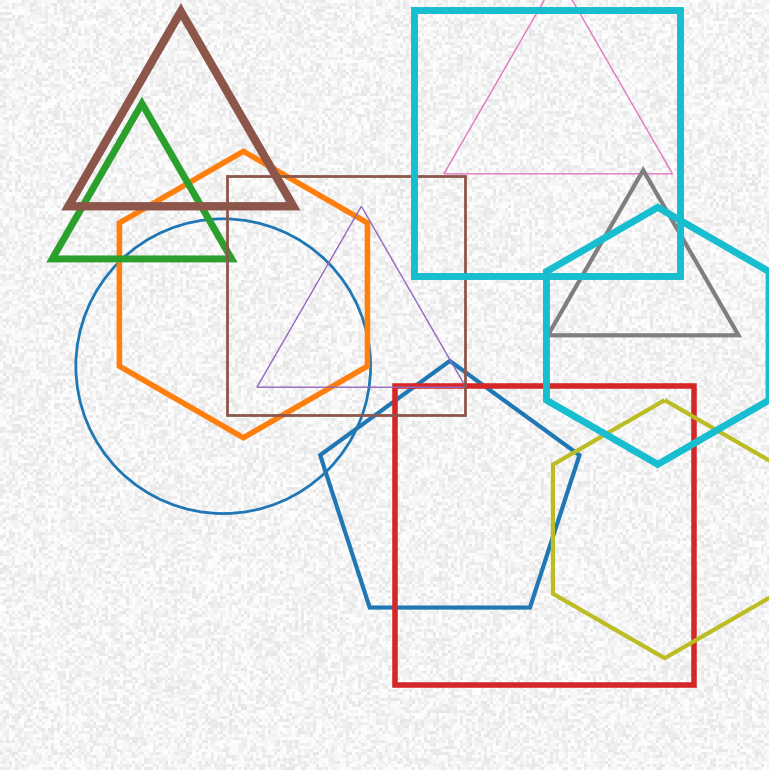[{"shape": "pentagon", "thickness": 1.5, "radius": 0.89, "center": [0.584, 0.354]}, {"shape": "circle", "thickness": 1, "radius": 0.96, "center": [0.29, 0.524]}, {"shape": "hexagon", "thickness": 2, "radius": 0.93, "center": [0.316, 0.617]}, {"shape": "triangle", "thickness": 2.5, "radius": 0.67, "center": [0.184, 0.731]}, {"shape": "square", "thickness": 2, "radius": 0.97, "center": [0.707, 0.305]}, {"shape": "triangle", "thickness": 0.5, "radius": 0.78, "center": [0.469, 0.575]}, {"shape": "square", "thickness": 1, "radius": 0.77, "center": [0.45, 0.616]}, {"shape": "triangle", "thickness": 3, "radius": 0.84, "center": [0.235, 0.816]}, {"shape": "triangle", "thickness": 0.5, "radius": 0.86, "center": [0.725, 0.86]}, {"shape": "triangle", "thickness": 1.5, "radius": 0.71, "center": [0.835, 0.636]}, {"shape": "hexagon", "thickness": 1.5, "radius": 0.84, "center": [0.863, 0.313]}, {"shape": "square", "thickness": 2.5, "radius": 0.86, "center": [0.71, 0.814]}, {"shape": "hexagon", "thickness": 2.5, "radius": 0.83, "center": [0.854, 0.564]}]